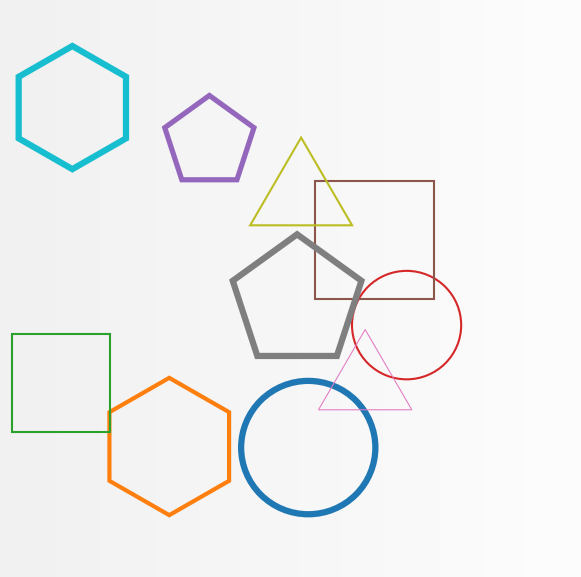[{"shape": "circle", "thickness": 3, "radius": 0.58, "center": [0.53, 0.224]}, {"shape": "hexagon", "thickness": 2, "radius": 0.59, "center": [0.291, 0.226]}, {"shape": "square", "thickness": 1, "radius": 0.42, "center": [0.105, 0.336]}, {"shape": "circle", "thickness": 1, "radius": 0.47, "center": [0.7, 0.436]}, {"shape": "pentagon", "thickness": 2.5, "radius": 0.4, "center": [0.36, 0.753]}, {"shape": "square", "thickness": 1, "radius": 0.51, "center": [0.644, 0.583]}, {"shape": "triangle", "thickness": 0.5, "radius": 0.46, "center": [0.628, 0.336]}, {"shape": "pentagon", "thickness": 3, "radius": 0.58, "center": [0.511, 0.477]}, {"shape": "triangle", "thickness": 1, "radius": 0.51, "center": [0.518, 0.66]}, {"shape": "hexagon", "thickness": 3, "radius": 0.53, "center": [0.124, 0.813]}]